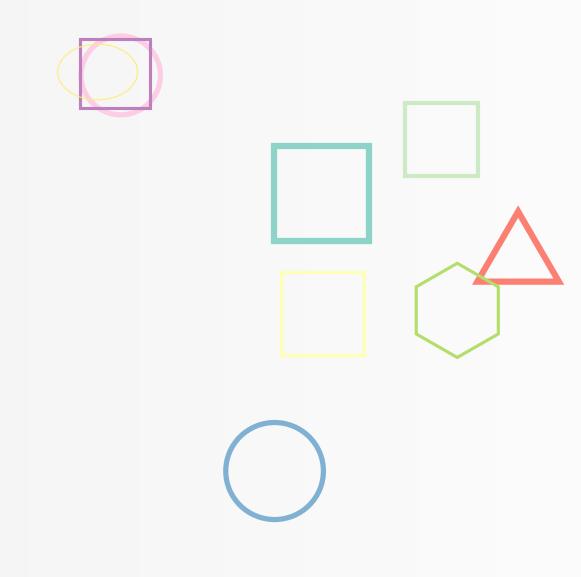[{"shape": "square", "thickness": 3, "radius": 0.41, "center": [0.553, 0.664]}, {"shape": "square", "thickness": 1.5, "radius": 0.36, "center": [0.555, 0.456]}, {"shape": "triangle", "thickness": 3, "radius": 0.4, "center": [0.891, 0.552]}, {"shape": "circle", "thickness": 2.5, "radius": 0.42, "center": [0.472, 0.184]}, {"shape": "hexagon", "thickness": 1.5, "radius": 0.41, "center": [0.787, 0.462]}, {"shape": "circle", "thickness": 2.5, "radius": 0.34, "center": [0.208, 0.869]}, {"shape": "square", "thickness": 1.5, "radius": 0.3, "center": [0.198, 0.873]}, {"shape": "square", "thickness": 2, "radius": 0.31, "center": [0.76, 0.758]}, {"shape": "oval", "thickness": 0.5, "radius": 0.34, "center": [0.168, 0.874]}]